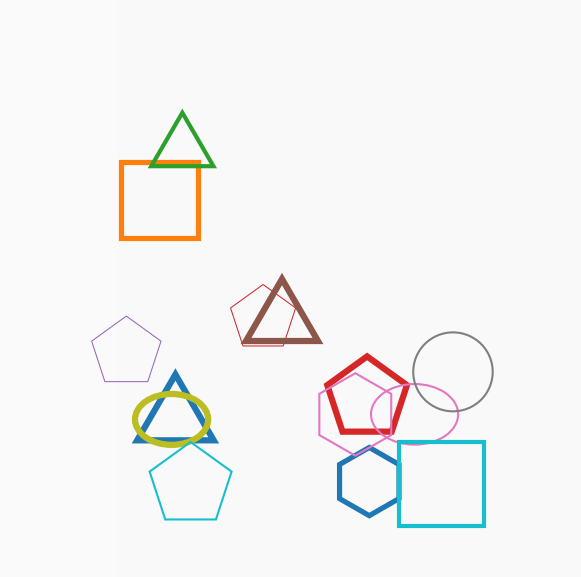[{"shape": "hexagon", "thickness": 2.5, "radius": 0.3, "center": [0.635, 0.165]}, {"shape": "triangle", "thickness": 3, "radius": 0.38, "center": [0.302, 0.275]}, {"shape": "square", "thickness": 2.5, "radius": 0.33, "center": [0.275, 0.652]}, {"shape": "triangle", "thickness": 2, "radius": 0.31, "center": [0.314, 0.742]}, {"shape": "pentagon", "thickness": 3, "radius": 0.36, "center": [0.632, 0.31]}, {"shape": "pentagon", "thickness": 0.5, "radius": 0.29, "center": [0.453, 0.448]}, {"shape": "pentagon", "thickness": 0.5, "radius": 0.31, "center": [0.217, 0.389]}, {"shape": "triangle", "thickness": 3, "radius": 0.36, "center": [0.485, 0.444]}, {"shape": "oval", "thickness": 1, "radius": 0.37, "center": [0.713, 0.282]}, {"shape": "hexagon", "thickness": 1, "radius": 0.36, "center": [0.611, 0.281]}, {"shape": "circle", "thickness": 1, "radius": 0.34, "center": [0.779, 0.355]}, {"shape": "oval", "thickness": 3, "radius": 0.31, "center": [0.295, 0.273]}, {"shape": "square", "thickness": 2, "radius": 0.37, "center": [0.76, 0.161]}, {"shape": "pentagon", "thickness": 1, "radius": 0.37, "center": [0.328, 0.16]}]